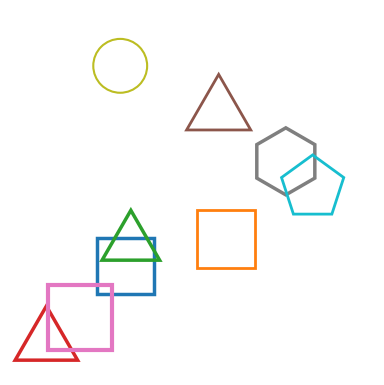[{"shape": "square", "thickness": 2.5, "radius": 0.37, "center": [0.325, 0.31]}, {"shape": "square", "thickness": 2, "radius": 0.37, "center": [0.587, 0.379]}, {"shape": "triangle", "thickness": 2.5, "radius": 0.43, "center": [0.34, 0.367]}, {"shape": "triangle", "thickness": 2.5, "radius": 0.47, "center": [0.12, 0.111]}, {"shape": "triangle", "thickness": 2, "radius": 0.48, "center": [0.568, 0.711]}, {"shape": "square", "thickness": 3, "radius": 0.42, "center": [0.208, 0.176]}, {"shape": "hexagon", "thickness": 2.5, "radius": 0.44, "center": [0.742, 0.581]}, {"shape": "circle", "thickness": 1.5, "radius": 0.35, "center": [0.312, 0.829]}, {"shape": "pentagon", "thickness": 2, "radius": 0.42, "center": [0.812, 0.513]}]